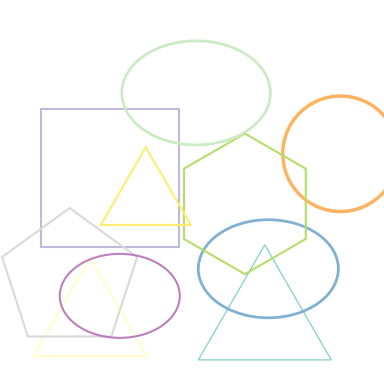[{"shape": "triangle", "thickness": 1, "radius": 1.0, "center": [0.688, 0.165]}, {"shape": "triangle", "thickness": 1, "radius": 0.85, "center": [0.234, 0.16]}, {"shape": "square", "thickness": 1.5, "radius": 0.89, "center": [0.285, 0.537]}, {"shape": "oval", "thickness": 2, "radius": 0.91, "center": [0.697, 0.302]}, {"shape": "circle", "thickness": 2.5, "radius": 0.75, "center": [0.884, 0.601]}, {"shape": "hexagon", "thickness": 1.5, "radius": 0.91, "center": [0.636, 0.471]}, {"shape": "pentagon", "thickness": 1.5, "radius": 0.92, "center": [0.181, 0.275]}, {"shape": "oval", "thickness": 1.5, "radius": 0.78, "center": [0.311, 0.232]}, {"shape": "oval", "thickness": 2, "radius": 0.97, "center": [0.509, 0.759]}, {"shape": "triangle", "thickness": 1.5, "radius": 0.67, "center": [0.379, 0.483]}]